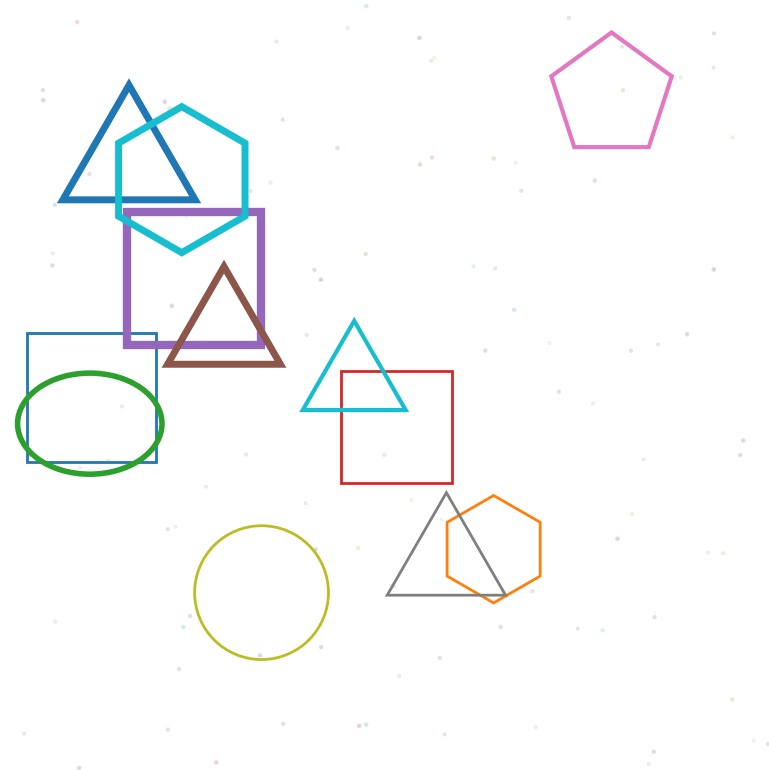[{"shape": "triangle", "thickness": 2.5, "radius": 0.5, "center": [0.168, 0.79]}, {"shape": "square", "thickness": 1, "radius": 0.42, "center": [0.119, 0.484]}, {"shape": "hexagon", "thickness": 1, "radius": 0.35, "center": [0.641, 0.287]}, {"shape": "oval", "thickness": 2, "radius": 0.47, "center": [0.117, 0.45]}, {"shape": "square", "thickness": 1, "radius": 0.36, "center": [0.515, 0.445]}, {"shape": "square", "thickness": 3, "radius": 0.43, "center": [0.252, 0.638]}, {"shape": "triangle", "thickness": 2.5, "radius": 0.42, "center": [0.291, 0.569]}, {"shape": "pentagon", "thickness": 1.5, "radius": 0.41, "center": [0.794, 0.875]}, {"shape": "triangle", "thickness": 1, "radius": 0.44, "center": [0.58, 0.271]}, {"shape": "circle", "thickness": 1, "radius": 0.43, "center": [0.34, 0.23]}, {"shape": "triangle", "thickness": 1.5, "radius": 0.39, "center": [0.46, 0.506]}, {"shape": "hexagon", "thickness": 2.5, "radius": 0.47, "center": [0.236, 0.767]}]